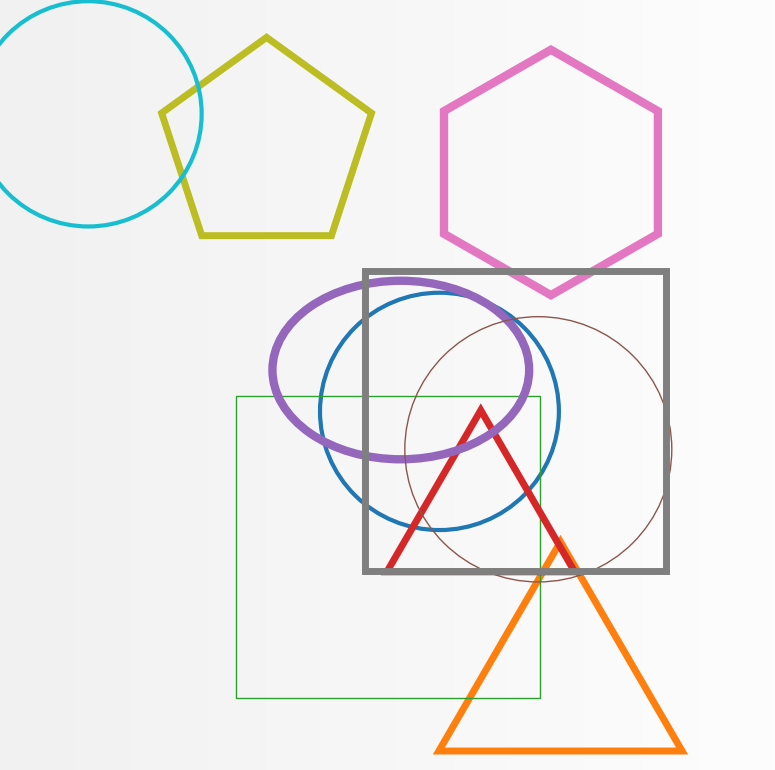[{"shape": "circle", "thickness": 1.5, "radius": 0.77, "center": [0.567, 0.466]}, {"shape": "triangle", "thickness": 2.5, "radius": 0.91, "center": [0.723, 0.115]}, {"shape": "square", "thickness": 0.5, "radius": 0.98, "center": [0.501, 0.289]}, {"shape": "triangle", "thickness": 2.5, "radius": 0.7, "center": [0.62, 0.327]}, {"shape": "oval", "thickness": 3, "radius": 0.83, "center": [0.517, 0.519]}, {"shape": "circle", "thickness": 0.5, "radius": 0.86, "center": [0.695, 0.416]}, {"shape": "hexagon", "thickness": 3, "radius": 0.8, "center": [0.711, 0.776]}, {"shape": "square", "thickness": 2.5, "radius": 0.97, "center": [0.665, 0.453]}, {"shape": "pentagon", "thickness": 2.5, "radius": 0.71, "center": [0.344, 0.809]}, {"shape": "circle", "thickness": 1.5, "radius": 0.73, "center": [0.114, 0.852]}]